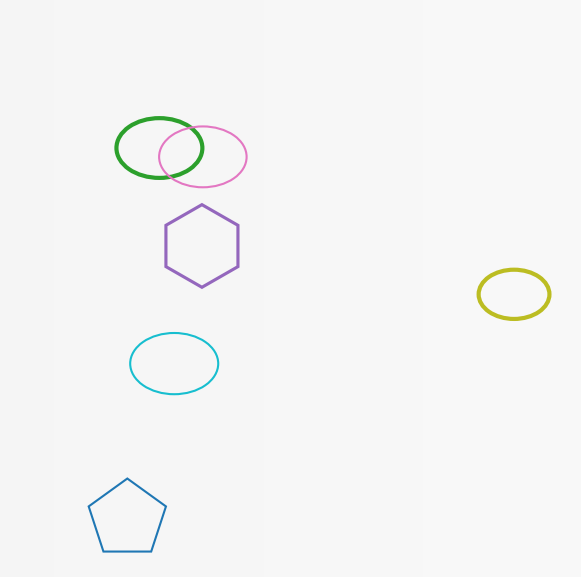[{"shape": "pentagon", "thickness": 1, "radius": 0.35, "center": [0.219, 0.101]}, {"shape": "oval", "thickness": 2, "radius": 0.37, "center": [0.274, 0.743]}, {"shape": "hexagon", "thickness": 1.5, "radius": 0.36, "center": [0.347, 0.573]}, {"shape": "oval", "thickness": 1, "radius": 0.38, "center": [0.349, 0.728]}, {"shape": "oval", "thickness": 2, "radius": 0.3, "center": [0.884, 0.489]}, {"shape": "oval", "thickness": 1, "radius": 0.38, "center": [0.3, 0.37]}]